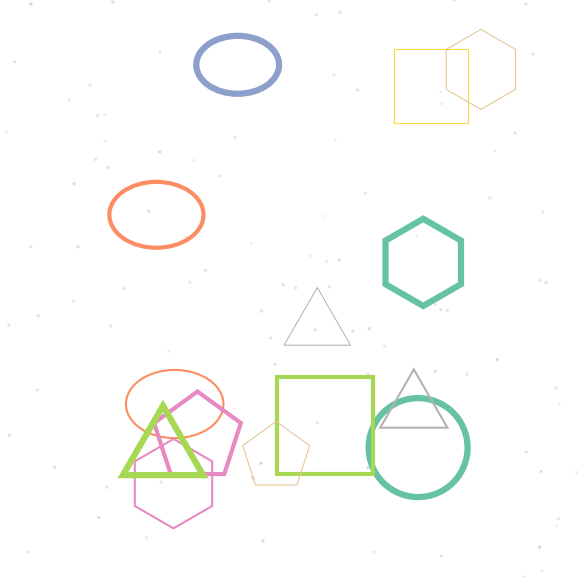[{"shape": "hexagon", "thickness": 3, "radius": 0.38, "center": [0.733, 0.545]}, {"shape": "circle", "thickness": 3, "radius": 0.43, "center": [0.724, 0.224]}, {"shape": "oval", "thickness": 1, "radius": 0.42, "center": [0.302, 0.299]}, {"shape": "oval", "thickness": 2, "radius": 0.41, "center": [0.271, 0.627]}, {"shape": "oval", "thickness": 3, "radius": 0.36, "center": [0.412, 0.887]}, {"shape": "pentagon", "thickness": 2, "radius": 0.4, "center": [0.342, 0.242]}, {"shape": "hexagon", "thickness": 1, "radius": 0.39, "center": [0.3, 0.162]}, {"shape": "triangle", "thickness": 3, "radius": 0.4, "center": [0.282, 0.216]}, {"shape": "square", "thickness": 2, "radius": 0.42, "center": [0.563, 0.263]}, {"shape": "square", "thickness": 0.5, "radius": 0.32, "center": [0.747, 0.85]}, {"shape": "pentagon", "thickness": 0.5, "radius": 0.3, "center": [0.478, 0.209]}, {"shape": "hexagon", "thickness": 0.5, "radius": 0.35, "center": [0.833, 0.879]}, {"shape": "triangle", "thickness": 1, "radius": 0.34, "center": [0.717, 0.292]}, {"shape": "triangle", "thickness": 0.5, "radius": 0.33, "center": [0.549, 0.435]}]